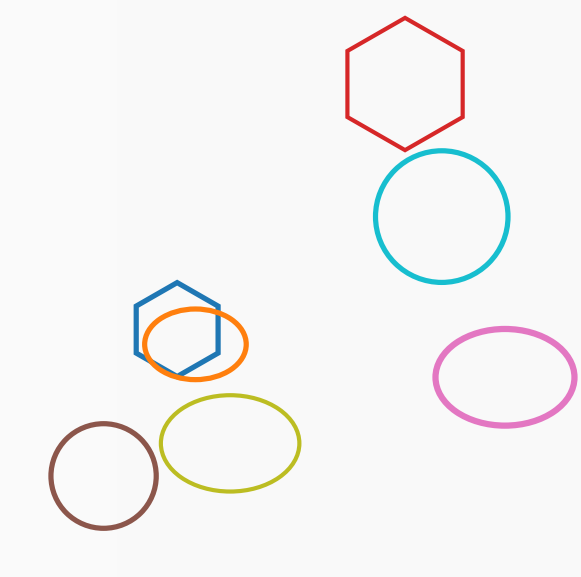[{"shape": "hexagon", "thickness": 2.5, "radius": 0.41, "center": [0.305, 0.428]}, {"shape": "oval", "thickness": 2.5, "radius": 0.44, "center": [0.336, 0.403]}, {"shape": "hexagon", "thickness": 2, "radius": 0.57, "center": [0.697, 0.854]}, {"shape": "circle", "thickness": 2.5, "radius": 0.45, "center": [0.178, 0.175]}, {"shape": "oval", "thickness": 3, "radius": 0.6, "center": [0.869, 0.346]}, {"shape": "oval", "thickness": 2, "radius": 0.6, "center": [0.396, 0.231]}, {"shape": "circle", "thickness": 2.5, "radius": 0.57, "center": [0.76, 0.624]}]